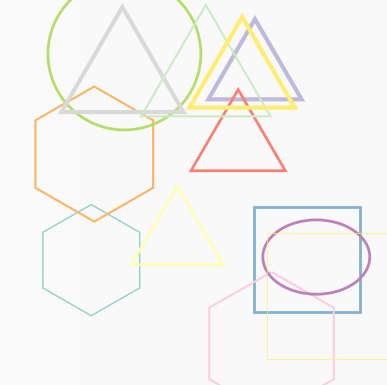[{"shape": "hexagon", "thickness": 1, "radius": 0.72, "center": [0.236, 0.324]}, {"shape": "triangle", "thickness": 2, "radius": 0.68, "center": [0.457, 0.381]}, {"shape": "triangle", "thickness": 3, "radius": 0.69, "center": [0.658, 0.811]}, {"shape": "triangle", "thickness": 2, "radius": 0.7, "center": [0.615, 0.627]}, {"shape": "square", "thickness": 2, "radius": 0.68, "center": [0.793, 0.325]}, {"shape": "hexagon", "thickness": 1.5, "radius": 0.88, "center": [0.243, 0.6]}, {"shape": "circle", "thickness": 2, "radius": 0.99, "center": [0.321, 0.86]}, {"shape": "hexagon", "thickness": 1.5, "radius": 0.93, "center": [0.701, 0.108]}, {"shape": "triangle", "thickness": 3, "radius": 0.91, "center": [0.316, 0.8]}, {"shape": "oval", "thickness": 2, "radius": 0.69, "center": [0.816, 0.332]}, {"shape": "triangle", "thickness": 1.5, "radius": 0.96, "center": [0.531, 0.794]}, {"shape": "triangle", "thickness": 3, "radius": 0.79, "center": [0.625, 0.799]}, {"shape": "square", "thickness": 0.5, "radius": 0.82, "center": [0.853, 0.232]}]